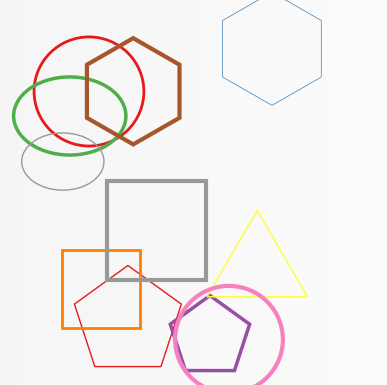[{"shape": "circle", "thickness": 2, "radius": 0.71, "center": [0.23, 0.762]}, {"shape": "pentagon", "thickness": 1, "radius": 0.73, "center": [0.33, 0.165]}, {"shape": "hexagon", "thickness": 0.5, "radius": 0.73, "center": [0.702, 0.873]}, {"shape": "oval", "thickness": 2.5, "radius": 0.72, "center": [0.18, 0.699]}, {"shape": "pentagon", "thickness": 2.5, "radius": 0.54, "center": [0.542, 0.125]}, {"shape": "square", "thickness": 2, "radius": 0.5, "center": [0.261, 0.249]}, {"shape": "triangle", "thickness": 1, "radius": 0.75, "center": [0.664, 0.304]}, {"shape": "hexagon", "thickness": 3, "radius": 0.69, "center": [0.344, 0.763]}, {"shape": "circle", "thickness": 3, "radius": 0.7, "center": [0.591, 0.118]}, {"shape": "square", "thickness": 3, "radius": 0.64, "center": [0.404, 0.401]}, {"shape": "oval", "thickness": 1, "radius": 0.53, "center": [0.162, 0.58]}]